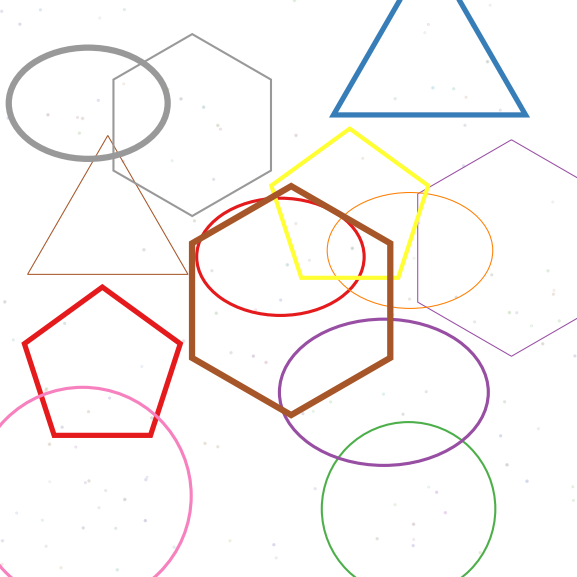[{"shape": "pentagon", "thickness": 2.5, "radius": 0.71, "center": [0.177, 0.36]}, {"shape": "oval", "thickness": 1.5, "radius": 0.72, "center": [0.486, 0.554]}, {"shape": "triangle", "thickness": 2.5, "radius": 0.96, "center": [0.744, 0.896]}, {"shape": "circle", "thickness": 1, "radius": 0.75, "center": [0.707, 0.118]}, {"shape": "oval", "thickness": 1.5, "radius": 0.9, "center": [0.665, 0.32]}, {"shape": "hexagon", "thickness": 0.5, "radius": 0.94, "center": [0.886, 0.57]}, {"shape": "oval", "thickness": 0.5, "radius": 0.72, "center": [0.71, 0.565]}, {"shape": "pentagon", "thickness": 2, "radius": 0.71, "center": [0.606, 0.634]}, {"shape": "triangle", "thickness": 0.5, "radius": 0.8, "center": [0.187, 0.604]}, {"shape": "hexagon", "thickness": 3, "radius": 0.99, "center": [0.504, 0.479]}, {"shape": "circle", "thickness": 1.5, "radius": 0.94, "center": [0.143, 0.141]}, {"shape": "oval", "thickness": 3, "radius": 0.69, "center": [0.153, 0.82]}, {"shape": "hexagon", "thickness": 1, "radius": 0.79, "center": [0.333, 0.783]}]